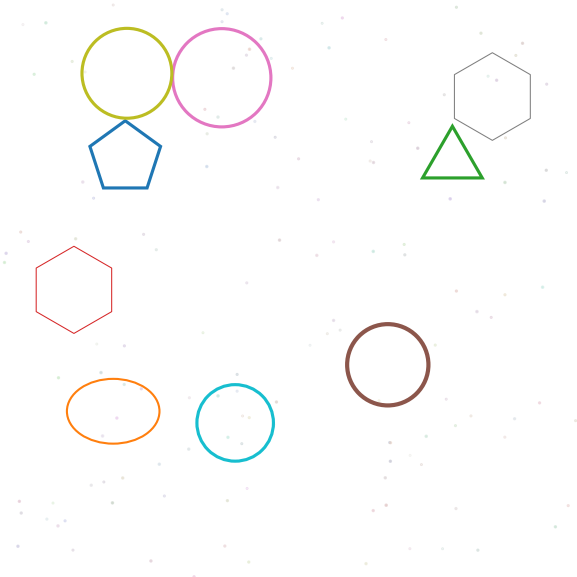[{"shape": "pentagon", "thickness": 1.5, "radius": 0.32, "center": [0.217, 0.726]}, {"shape": "oval", "thickness": 1, "radius": 0.4, "center": [0.196, 0.287]}, {"shape": "triangle", "thickness": 1.5, "radius": 0.3, "center": [0.783, 0.721]}, {"shape": "hexagon", "thickness": 0.5, "radius": 0.38, "center": [0.128, 0.497]}, {"shape": "circle", "thickness": 2, "radius": 0.35, "center": [0.671, 0.367]}, {"shape": "circle", "thickness": 1.5, "radius": 0.43, "center": [0.384, 0.864]}, {"shape": "hexagon", "thickness": 0.5, "radius": 0.38, "center": [0.853, 0.832]}, {"shape": "circle", "thickness": 1.5, "radius": 0.39, "center": [0.22, 0.872]}, {"shape": "circle", "thickness": 1.5, "radius": 0.33, "center": [0.407, 0.267]}]